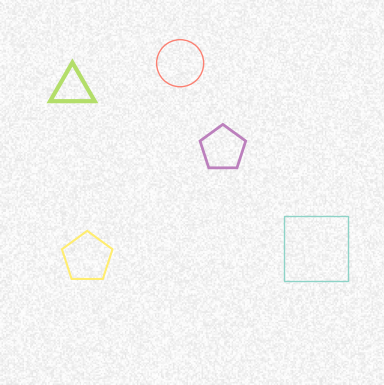[{"shape": "square", "thickness": 1, "radius": 0.42, "center": [0.821, 0.355]}, {"shape": "circle", "thickness": 1, "radius": 0.31, "center": [0.468, 0.836]}, {"shape": "triangle", "thickness": 3, "radius": 0.33, "center": [0.188, 0.771]}, {"shape": "pentagon", "thickness": 2, "radius": 0.31, "center": [0.579, 0.615]}, {"shape": "pentagon", "thickness": 1.5, "radius": 0.35, "center": [0.227, 0.331]}]